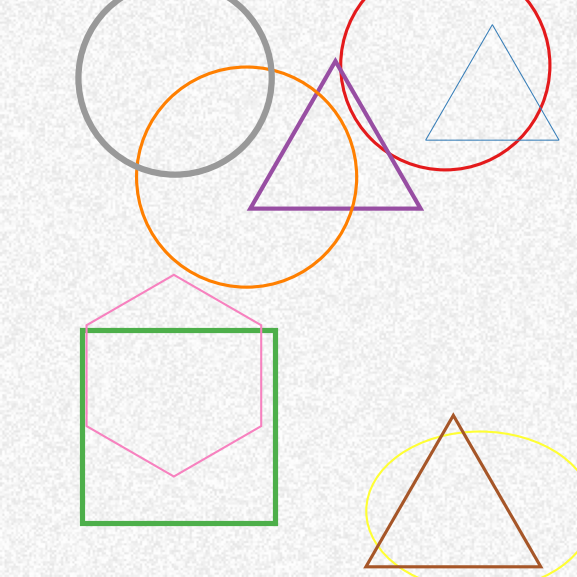[{"shape": "circle", "thickness": 1.5, "radius": 0.91, "center": [0.771, 0.886]}, {"shape": "triangle", "thickness": 0.5, "radius": 0.67, "center": [0.853, 0.823]}, {"shape": "square", "thickness": 2.5, "radius": 0.84, "center": [0.31, 0.26]}, {"shape": "triangle", "thickness": 2, "radius": 0.85, "center": [0.581, 0.723]}, {"shape": "circle", "thickness": 1.5, "radius": 0.95, "center": [0.427, 0.692]}, {"shape": "oval", "thickness": 1, "radius": 0.98, "center": [0.831, 0.114]}, {"shape": "triangle", "thickness": 1.5, "radius": 0.87, "center": [0.785, 0.105]}, {"shape": "hexagon", "thickness": 1, "radius": 0.87, "center": [0.301, 0.349]}, {"shape": "circle", "thickness": 3, "radius": 0.84, "center": [0.303, 0.864]}]